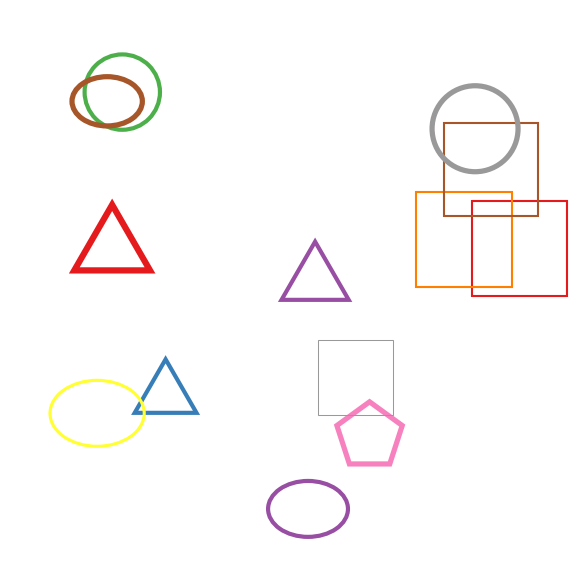[{"shape": "triangle", "thickness": 3, "radius": 0.38, "center": [0.194, 0.569]}, {"shape": "square", "thickness": 1, "radius": 0.41, "center": [0.899, 0.569]}, {"shape": "triangle", "thickness": 2, "radius": 0.31, "center": [0.287, 0.315]}, {"shape": "circle", "thickness": 2, "radius": 0.33, "center": [0.212, 0.84]}, {"shape": "triangle", "thickness": 2, "radius": 0.34, "center": [0.546, 0.513]}, {"shape": "oval", "thickness": 2, "radius": 0.35, "center": [0.533, 0.118]}, {"shape": "square", "thickness": 1, "radius": 0.41, "center": [0.803, 0.584]}, {"shape": "oval", "thickness": 1.5, "radius": 0.41, "center": [0.168, 0.283]}, {"shape": "square", "thickness": 1, "radius": 0.4, "center": [0.85, 0.706]}, {"shape": "oval", "thickness": 2.5, "radius": 0.3, "center": [0.186, 0.824]}, {"shape": "pentagon", "thickness": 2.5, "radius": 0.3, "center": [0.64, 0.244]}, {"shape": "circle", "thickness": 2.5, "radius": 0.37, "center": [0.823, 0.776]}, {"shape": "square", "thickness": 0.5, "radius": 0.32, "center": [0.616, 0.345]}]